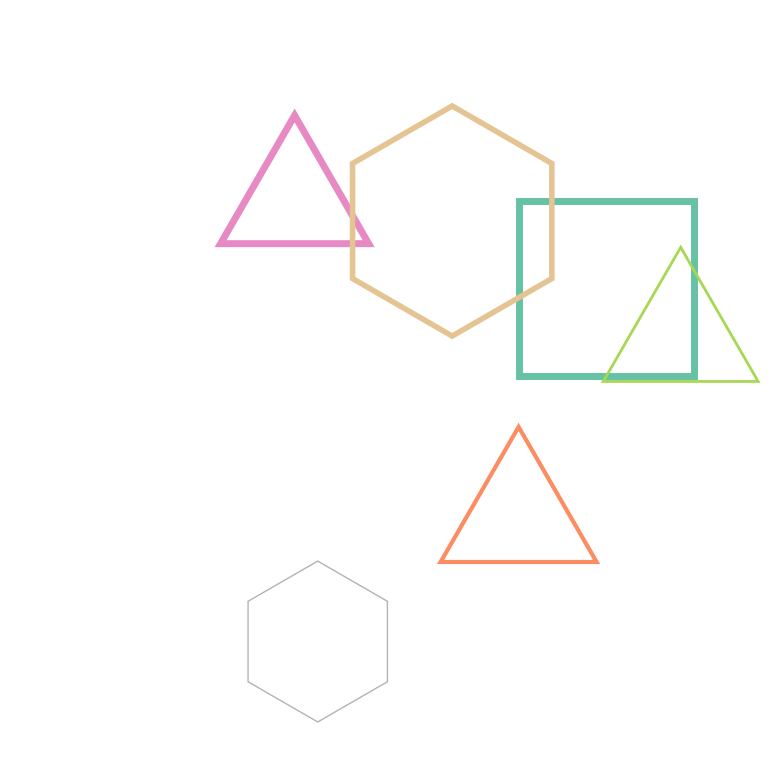[{"shape": "square", "thickness": 2.5, "radius": 0.57, "center": [0.788, 0.625]}, {"shape": "triangle", "thickness": 1.5, "radius": 0.58, "center": [0.674, 0.329]}, {"shape": "triangle", "thickness": 2.5, "radius": 0.56, "center": [0.383, 0.739]}, {"shape": "triangle", "thickness": 1, "radius": 0.58, "center": [0.884, 0.563]}, {"shape": "hexagon", "thickness": 2, "radius": 0.75, "center": [0.587, 0.713]}, {"shape": "hexagon", "thickness": 0.5, "radius": 0.52, "center": [0.413, 0.167]}]